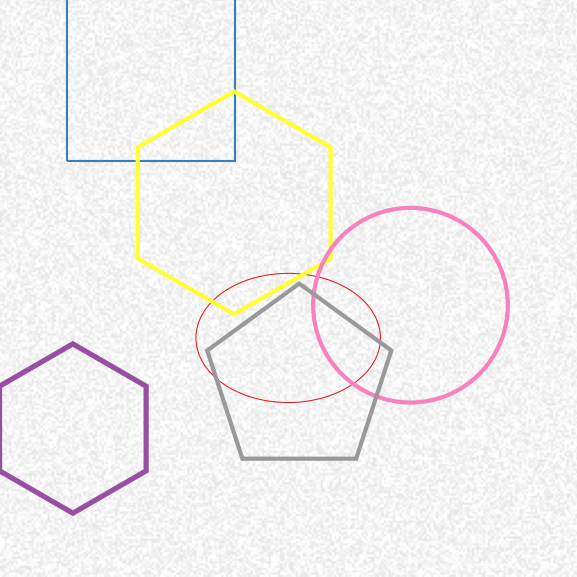[{"shape": "oval", "thickness": 0.5, "radius": 0.8, "center": [0.499, 0.414]}, {"shape": "square", "thickness": 1, "radius": 0.73, "center": [0.261, 0.865]}, {"shape": "hexagon", "thickness": 2.5, "radius": 0.73, "center": [0.126, 0.257]}, {"shape": "hexagon", "thickness": 2, "radius": 0.96, "center": [0.406, 0.648]}, {"shape": "circle", "thickness": 2, "radius": 0.84, "center": [0.711, 0.471]}, {"shape": "pentagon", "thickness": 2, "radius": 0.84, "center": [0.518, 0.34]}]